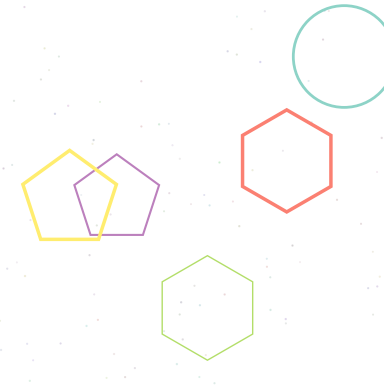[{"shape": "circle", "thickness": 2, "radius": 0.66, "center": [0.894, 0.853]}, {"shape": "hexagon", "thickness": 2.5, "radius": 0.66, "center": [0.745, 0.582]}, {"shape": "hexagon", "thickness": 1, "radius": 0.68, "center": [0.539, 0.2]}, {"shape": "pentagon", "thickness": 1.5, "radius": 0.58, "center": [0.303, 0.483]}, {"shape": "pentagon", "thickness": 2.5, "radius": 0.64, "center": [0.181, 0.482]}]